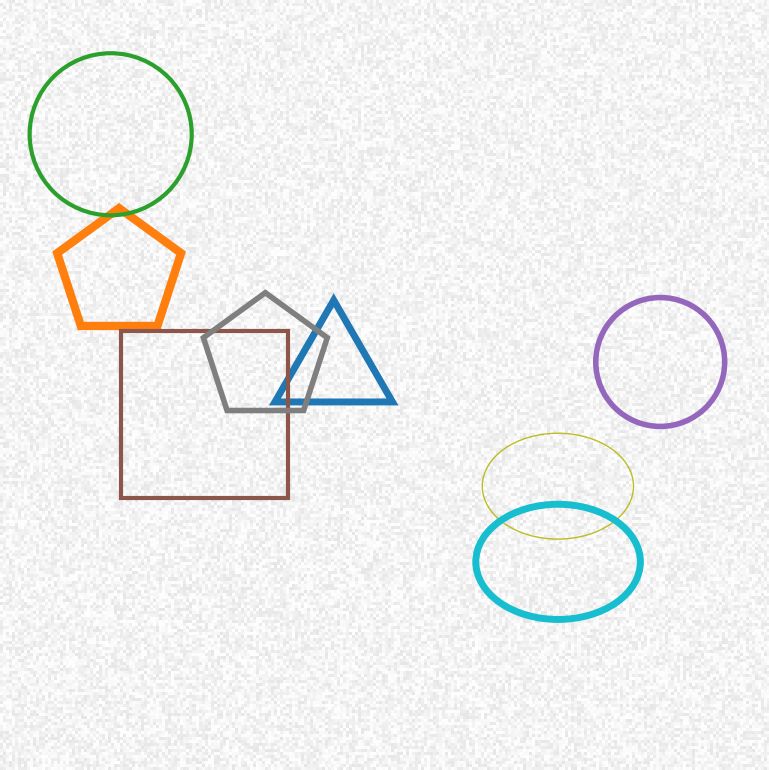[{"shape": "triangle", "thickness": 2.5, "radius": 0.44, "center": [0.433, 0.522]}, {"shape": "pentagon", "thickness": 3, "radius": 0.42, "center": [0.155, 0.645]}, {"shape": "circle", "thickness": 1.5, "radius": 0.53, "center": [0.144, 0.826]}, {"shape": "circle", "thickness": 2, "radius": 0.42, "center": [0.857, 0.53]}, {"shape": "square", "thickness": 1.5, "radius": 0.54, "center": [0.265, 0.462]}, {"shape": "pentagon", "thickness": 2, "radius": 0.42, "center": [0.345, 0.535]}, {"shape": "oval", "thickness": 0.5, "radius": 0.49, "center": [0.725, 0.369]}, {"shape": "oval", "thickness": 2.5, "radius": 0.53, "center": [0.725, 0.27]}]